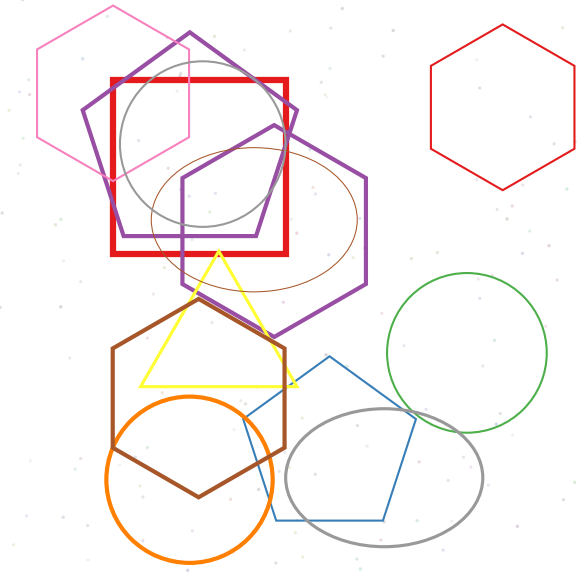[{"shape": "hexagon", "thickness": 1, "radius": 0.72, "center": [0.87, 0.813]}, {"shape": "square", "thickness": 3, "radius": 0.75, "center": [0.346, 0.71]}, {"shape": "pentagon", "thickness": 1, "radius": 0.79, "center": [0.571, 0.225]}, {"shape": "circle", "thickness": 1, "radius": 0.69, "center": [0.809, 0.388]}, {"shape": "pentagon", "thickness": 2, "radius": 0.98, "center": [0.329, 0.748]}, {"shape": "hexagon", "thickness": 2, "radius": 0.92, "center": [0.475, 0.599]}, {"shape": "circle", "thickness": 2, "radius": 0.72, "center": [0.328, 0.168]}, {"shape": "triangle", "thickness": 1.5, "radius": 0.78, "center": [0.379, 0.408]}, {"shape": "hexagon", "thickness": 2, "radius": 0.86, "center": [0.344, 0.31]}, {"shape": "oval", "thickness": 0.5, "radius": 0.89, "center": [0.44, 0.619]}, {"shape": "hexagon", "thickness": 1, "radius": 0.76, "center": [0.196, 0.838]}, {"shape": "oval", "thickness": 1.5, "radius": 0.85, "center": [0.665, 0.172]}, {"shape": "circle", "thickness": 1, "radius": 0.72, "center": [0.351, 0.75]}]